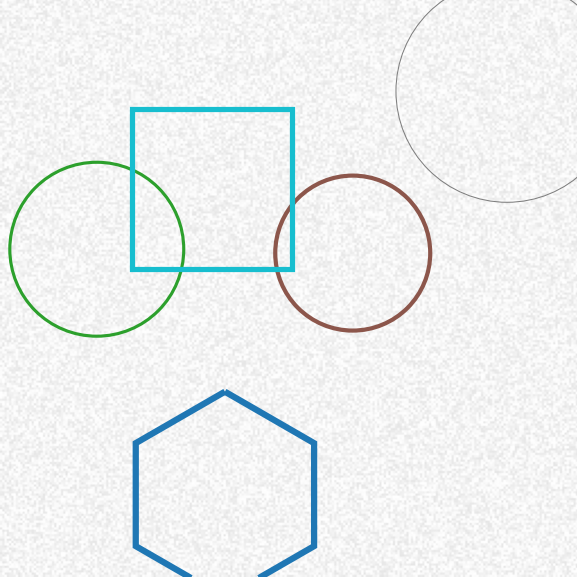[{"shape": "hexagon", "thickness": 3, "radius": 0.89, "center": [0.389, 0.143]}, {"shape": "circle", "thickness": 1.5, "radius": 0.75, "center": [0.168, 0.568]}, {"shape": "circle", "thickness": 2, "radius": 0.67, "center": [0.611, 0.561]}, {"shape": "circle", "thickness": 0.5, "radius": 0.96, "center": [0.878, 0.841]}, {"shape": "square", "thickness": 2.5, "radius": 0.69, "center": [0.367, 0.672]}]